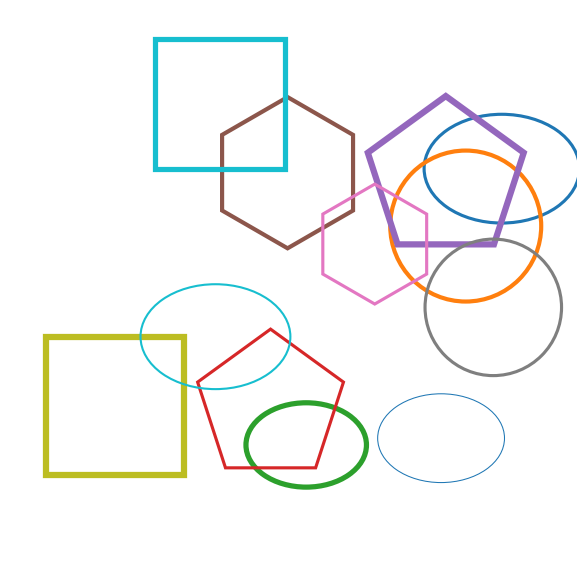[{"shape": "oval", "thickness": 0.5, "radius": 0.55, "center": [0.764, 0.24]}, {"shape": "oval", "thickness": 1.5, "radius": 0.67, "center": [0.869, 0.707]}, {"shape": "circle", "thickness": 2, "radius": 0.65, "center": [0.806, 0.608]}, {"shape": "oval", "thickness": 2.5, "radius": 0.52, "center": [0.53, 0.229]}, {"shape": "pentagon", "thickness": 1.5, "radius": 0.66, "center": [0.468, 0.296]}, {"shape": "pentagon", "thickness": 3, "radius": 0.71, "center": [0.772, 0.691]}, {"shape": "hexagon", "thickness": 2, "radius": 0.65, "center": [0.498, 0.7]}, {"shape": "hexagon", "thickness": 1.5, "radius": 0.52, "center": [0.649, 0.576]}, {"shape": "circle", "thickness": 1.5, "radius": 0.59, "center": [0.854, 0.467]}, {"shape": "square", "thickness": 3, "radius": 0.6, "center": [0.2, 0.296]}, {"shape": "square", "thickness": 2.5, "radius": 0.56, "center": [0.38, 0.819]}, {"shape": "oval", "thickness": 1, "radius": 0.65, "center": [0.373, 0.416]}]